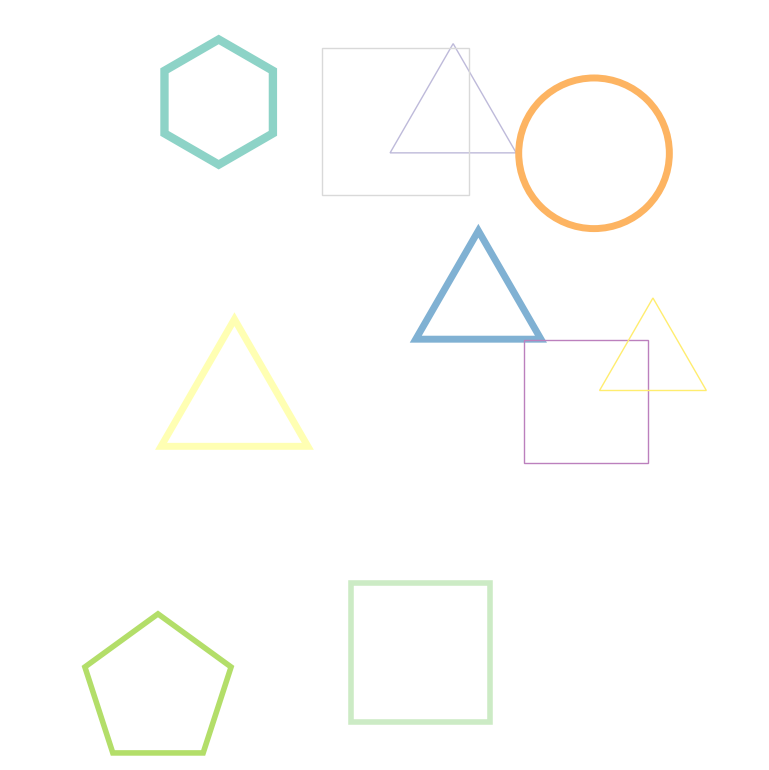[{"shape": "hexagon", "thickness": 3, "radius": 0.41, "center": [0.284, 0.867]}, {"shape": "triangle", "thickness": 2.5, "radius": 0.55, "center": [0.304, 0.475]}, {"shape": "triangle", "thickness": 0.5, "radius": 0.47, "center": [0.589, 0.849]}, {"shape": "triangle", "thickness": 2.5, "radius": 0.47, "center": [0.621, 0.606]}, {"shape": "circle", "thickness": 2.5, "radius": 0.49, "center": [0.771, 0.801]}, {"shape": "pentagon", "thickness": 2, "radius": 0.5, "center": [0.205, 0.103]}, {"shape": "square", "thickness": 0.5, "radius": 0.48, "center": [0.514, 0.842]}, {"shape": "square", "thickness": 0.5, "radius": 0.4, "center": [0.761, 0.478]}, {"shape": "square", "thickness": 2, "radius": 0.45, "center": [0.546, 0.152]}, {"shape": "triangle", "thickness": 0.5, "radius": 0.4, "center": [0.848, 0.533]}]